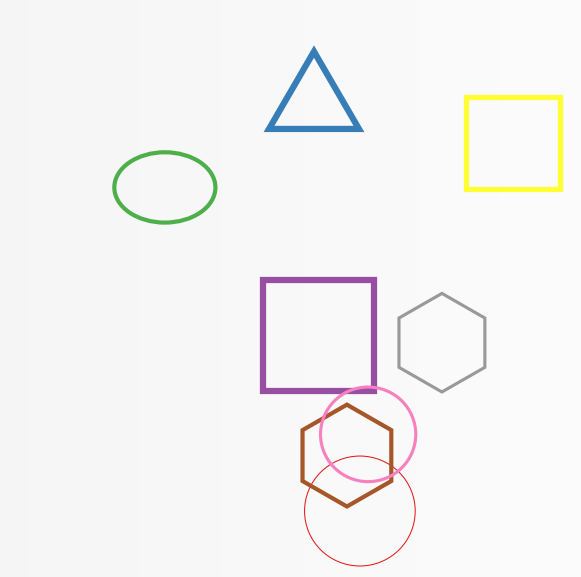[{"shape": "circle", "thickness": 0.5, "radius": 0.48, "center": [0.619, 0.114]}, {"shape": "triangle", "thickness": 3, "radius": 0.45, "center": [0.54, 0.821]}, {"shape": "oval", "thickness": 2, "radius": 0.43, "center": [0.284, 0.675]}, {"shape": "square", "thickness": 3, "radius": 0.48, "center": [0.548, 0.419]}, {"shape": "square", "thickness": 2.5, "radius": 0.4, "center": [0.883, 0.751]}, {"shape": "hexagon", "thickness": 2, "radius": 0.44, "center": [0.597, 0.21]}, {"shape": "circle", "thickness": 1.5, "radius": 0.41, "center": [0.633, 0.247]}, {"shape": "hexagon", "thickness": 1.5, "radius": 0.43, "center": [0.76, 0.406]}]